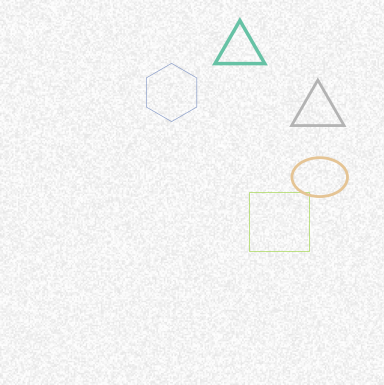[{"shape": "triangle", "thickness": 2.5, "radius": 0.37, "center": [0.623, 0.872]}, {"shape": "hexagon", "thickness": 0.5, "radius": 0.38, "center": [0.446, 0.76]}, {"shape": "square", "thickness": 0.5, "radius": 0.39, "center": [0.725, 0.425]}, {"shape": "oval", "thickness": 2, "radius": 0.36, "center": [0.83, 0.54]}, {"shape": "triangle", "thickness": 2, "radius": 0.39, "center": [0.826, 0.713]}]